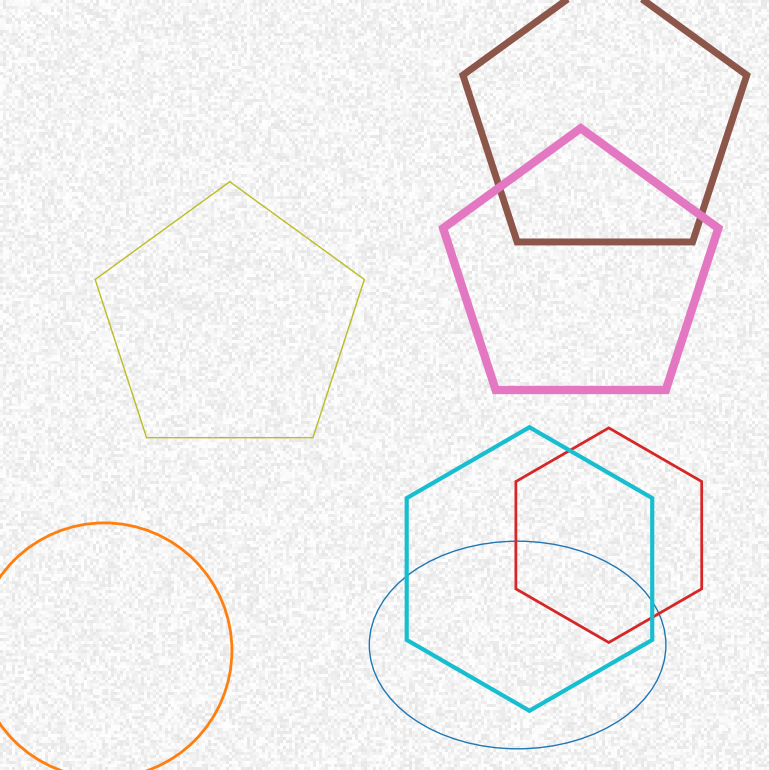[{"shape": "oval", "thickness": 0.5, "radius": 0.96, "center": [0.672, 0.162]}, {"shape": "circle", "thickness": 1, "radius": 0.83, "center": [0.135, 0.155]}, {"shape": "hexagon", "thickness": 1, "radius": 0.7, "center": [0.791, 0.305]}, {"shape": "pentagon", "thickness": 2.5, "radius": 0.97, "center": [0.786, 0.843]}, {"shape": "pentagon", "thickness": 3, "radius": 0.94, "center": [0.754, 0.646]}, {"shape": "pentagon", "thickness": 0.5, "radius": 0.92, "center": [0.298, 0.58]}, {"shape": "hexagon", "thickness": 1.5, "radius": 0.92, "center": [0.688, 0.261]}]